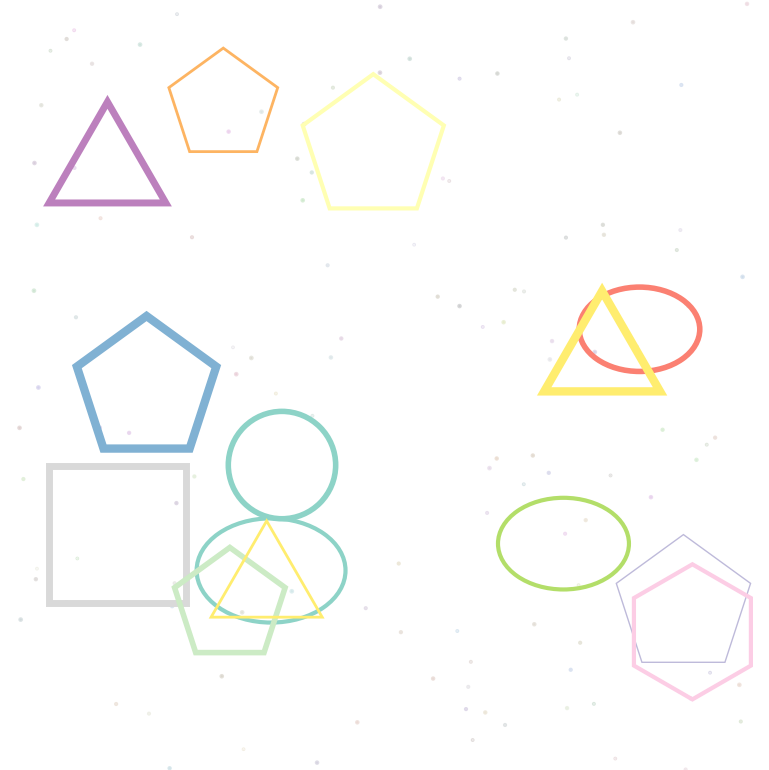[{"shape": "oval", "thickness": 1.5, "radius": 0.48, "center": [0.352, 0.259]}, {"shape": "circle", "thickness": 2, "radius": 0.35, "center": [0.366, 0.396]}, {"shape": "pentagon", "thickness": 1.5, "radius": 0.48, "center": [0.485, 0.807]}, {"shape": "pentagon", "thickness": 0.5, "radius": 0.46, "center": [0.888, 0.214]}, {"shape": "oval", "thickness": 2, "radius": 0.39, "center": [0.831, 0.572]}, {"shape": "pentagon", "thickness": 3, "radius": 0.48, "center": [0.19, 0.494]}, {"shape": "pentagon", "thickness": 1, "radius": 0.37, "center": [0.29, 0.863]}, {"shape": "oval", "thickness": 1.5, "radius": 0.43, "center": [0.732, 0.294]}, {"shape": "hexagon", "thickness": 1.5, "radius": 0.44, "center": [0.899, 0.179]}, {"shape": "square", "thickness": 2.5, "radius": 0.44, "center": [0.153, 0.305]}, {"shape": "triangle", "thickness": 2.5, "radius": 0.44, "center": [0.14, 0.78]}, {"shape": "pentagon", "thickness": 2, "radius": 0.38, "center": [0.299, 0.214]}, {"shape": "triangle", "thickness": 1, "radius": 0.42, "center": [0.346, 0.24]}, {"shape": "triangle", "thickness": 3, "radius": 0.43, "center": [0.782, 0.535]}]